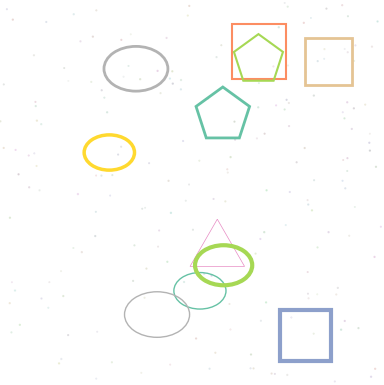[{"shape": "pentagon", "thickness": 2, "radius": 0.37, "center": [0.579, 0.701]}, {"shape": "oval", "thickness": 1, "radius": 0.34, "center": [0.519, 0.245]}, {"shape": "square", "thickness": 1.5, "radius": 0.35, "center": [0.673, 0.866]}, {"shape": "square", "thickness": 3, "radius": 0.33, "center": [0.794, 0.129]}, {"shape": "triangle", "thickness": 0.5, "radius": 0.41, "center": [0.564, 0.349]}, {"shape": "pentagon", "thickness": 1.5, "radius": 0.33, "center": [0.671, 0.844]}, {"shape": "oval", "thickness": 3, "radius": 0.37, "center": [0.581, 0.311]}, {"shape": "oval", "thickness": 2.5, "radius": 0.33, "center": [0.284, 0.604]}, {"shape": "square", "thickness": 2, "radius": 0.3, "center": [0.854, 0.841]}, {"shape": "oval", "thickness": 2, "radius": 0.42, "center": [0.353, 0.821]}, {"shape": "oval", "thickness": 1, "radius": 0.42, "center": [0.408, 0.183]}]